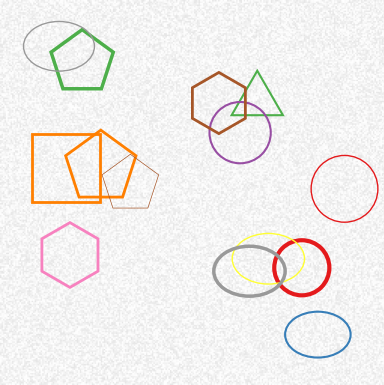[{"shape": "circle", "thickness": 3, "radius": 0.36, "center": [0.784, 0.304]}, {"shape": "circle", "thickness": 1, "radius": 0.43, "center": [0.895, 0.51]}, {"shape": "oval", "thickness": 1.5, "radius": 0.43, "center": [0.826, 0.131]}, {"shape": "pentagon", "thickness": 2.5, "radius": 0.42, "center": [0.213, 0.838]}, {"shape": "triangle", "thickness": 1.5, "radius": 0.38, "center": [0.668, 0.739]}, {"shape": "circle", "thickness": 1.5, "radius": 0.4, "center": [0.624, 0.655]}, {"shape": "square", "thickness": 2, "radius": 0.44, "center": [0.171, 0.565]}, {"shape": "pentagon", "thickness": 2, "radius": 0.48, "center": [0.262, 0.566]}, {"shape": "oval", "thickness": 1, "radius": 0.47, "center": [0.697, 0.328]}, {"shape": "pentagon", "thickness": 0.5, "radius": 0.39, "center": [0.339, 0.522]}, {"shape": "hexagon", "thickness": 2, "radius": 0.4, "center": [0.569, 0.732]}, {"shape": "hexagon", "thickness": 2, "radius": 0.42, "center": [0.182, 0.338]}, {"shape": "oval", "thickness": 1, "radius": 0.46, "center": [0.153, 0.88]}, {"shape": "oval", "thickness": 2.5, "radius": 0.46, "center": [0.648, 0.296]}]